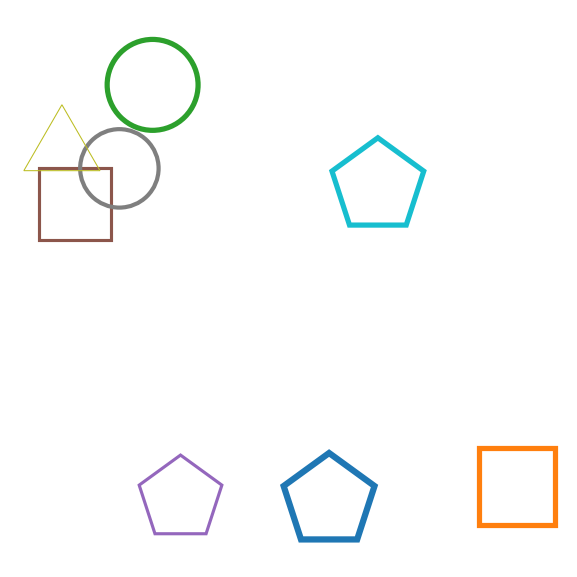[{"shape": "pentagon", "thickness": 3, "radius": 0.41, "center": [0.57, 0.132]}, {"shape": "square", "thickness": 2.5, "radius": 0.33, "center": [0.895, 0.157]}, {"shape": "circle", "thickness": 2.5, "radius": 0.39, "center": [0.264, 0.852]}, {"shape": "pentagon", "thickness": 1.5, "radius": 0.38, "center": [0.313, 0.136]}, {"shape": "square", "thickness": 1.5, "radius": 0.31, "center": [0.129, 0.646]}, {"shape": "circle", "thickness": 2, "radius": 0.34, "center": [0.207, 0.708]}, {"shape": "triangle", "thickness": 0.5, "radius": 0.38, "center": [0.107, 0.742]}, {"shape": "pentagon", "thickness": 2.5, "radius": 0.42, "center": [0.654, 0.677]}]